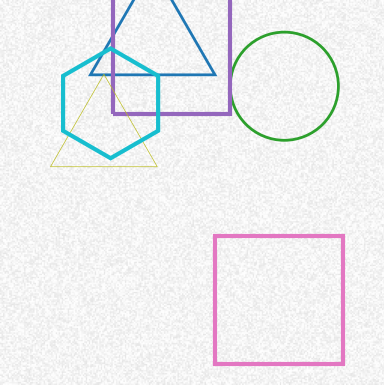[{"shape": "triangle", "thickness": 2, "radius": 0.93, "center": [0.397, 0.899]}, {"shape": "circle", "thickness": 2, "radius": 0.7, "center": [0.739, 0.776]}, {"shape": "square", "thickness": 3, "radius": 0.76, "center": [0.446, 0.857]}, {"shape": "square", "thickness": 3, "radius": 0.83, "center": [0.725, 0.221]}, {"shape": "triangle", "thickness": 0.5, "radius": 0.8, "center": [0.27, 0.647]}, {"shape": "hexagon", "thickness": 3, "radius": 0.71, "center": [0.287, 0.732]}]